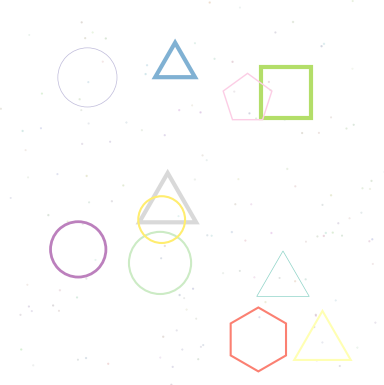[{"shape": "triangle", "thickness": 0.5, "radius": 0.39, "center": [0.735, 0.269]}, {"shape": "triangle", "thickness": 1.5, "radius": 0.42, "center": [0.838, 0.107]}, {"shape": "circle", "thickness": 0.5, "radius": 0.38, "center": [0.227, 0.799]}, {"shape": "hexagon", "thickness": 1.5, "radius": 0.42, "center": [0.671, 0.118]}, {"shape": "triangle", "thickness": 3, "radius": 0.3, "center": [0.455, 0.829]}, {"shape": "square", "thickness": 3, "radius": 0.33, "center": [0.743, 0.76]}, {"shape": "pentagon", "thickness": 1, "radius": 0.33, "center": [0.643, 0.743]}, {"shape": "triangle", "thickness": 3, "radius": 0.43, "center": [0.436, 0.465]}, {"shape": "circle", "thickness": 2, "radius": 0.36, "center": [0.203, 0.352]}, {"shape": "circle", "thickness": 1.5, "radius": 0.4, "center": [0.416, 0.317]}, {"shape": "circle", "thickness": 1.5, "radius": 0.3, "center": [0.42, 0.43]}]